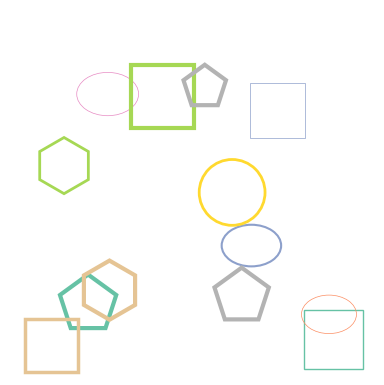[{"shape": "square", "thickness": 1, "radius": 0.38, "center": [0.866, 0.117]}, {"shape": "pentagon", "thickness": 3, "radius": 0.38, "center": [0.229, 0.21]}, {"shape": "oval", "thickness": 0.5, "radius": 0.36, "center": [0.854, 0.184]}, {"shape": "oval", "thickness": 1.5, "radius": 0.39, "center": [0.653, 0.362]}, {"shape": "square", "thickness": 0.5, "radius": 0.36, "center": [0.72, 0.712]}, {"shape": "oval", "thickness": 0.5, "radius": 0.4, "center": [0.28, 0.756]}, {"shape": "square", "thickness": 3, "radius": 0.41, "center": [0.422, 0.749]}, {"shape": "hexagon", "thickness": 2, "radius": 0.36, "center": [0.166, 0.57]}, {"shape": "circle", "thickness": 2, "radius": 0.43, "center": [0.603, 0.5]}, {"shape": "hexagon", "thickness": 3, "radius": 0.38, "center": [0.284, 0.246]}, {"shape": "square", "thickness": 2.5, "radius": 0.35, "center": [0.135, 0.102]}, {"shape": "pentagon", "thickness": 3, "radius": 0.37, "center": [0.628, 0.23]}, {"shape": "pentagon", "thickness": 3, "radius": 0.29, "center": [0.532, 0.774]}]